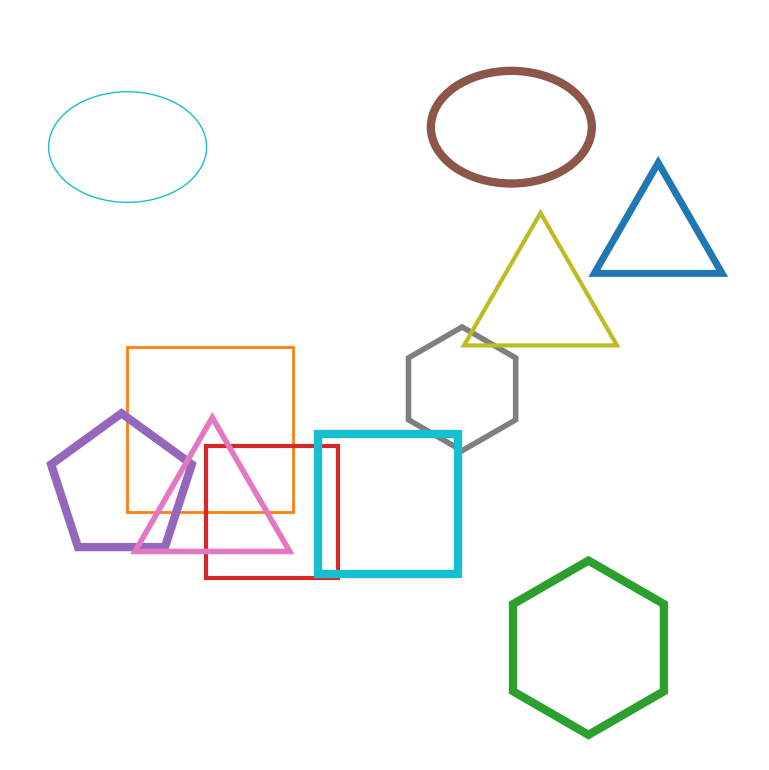[{"shape": "triangle", "thickness": 2.5, "radius": 0.48, "center": [0.855, 0.693]}, {"shape": "square", "thickness": 1, "radius": 0.54, "center": [0.273, 0.442]}, {"shape": "hexagon", "thickness": 3, "radius": 0.57, "center": [0.764, 0.159]}, {"shape": "square", "thickness": 1.5, "radius": 0.43, "center": [0.353, 0.335]}, {"shape": "pentagon", "thickness": 3, "radius": 0.48, "center": [0.158, 0.367]}, {"shape": "oval", "thickness": 3, "radius": 0.52, "center": [0.664, 0.835]}, {"shape": "triangle", "thickness": 2, "radius": 0.58, "center": [0.276, 0.342]}, {"shape": "hexagon", "thickness": 2, "radius": 0.4, "center": [0.6, 0.495]}, {"shape": "triangle", "thickness": 1.5, "radius": 0.57, "center": [0.702, 0.609]}, {"shape": "square", "thickness": 3, "radius": 0.45, "center": [0.503, 0.346]}, {"shape": "oval", "thickness": 0.5, "radius": 0.51, "center": [0.166, 0.809]}]